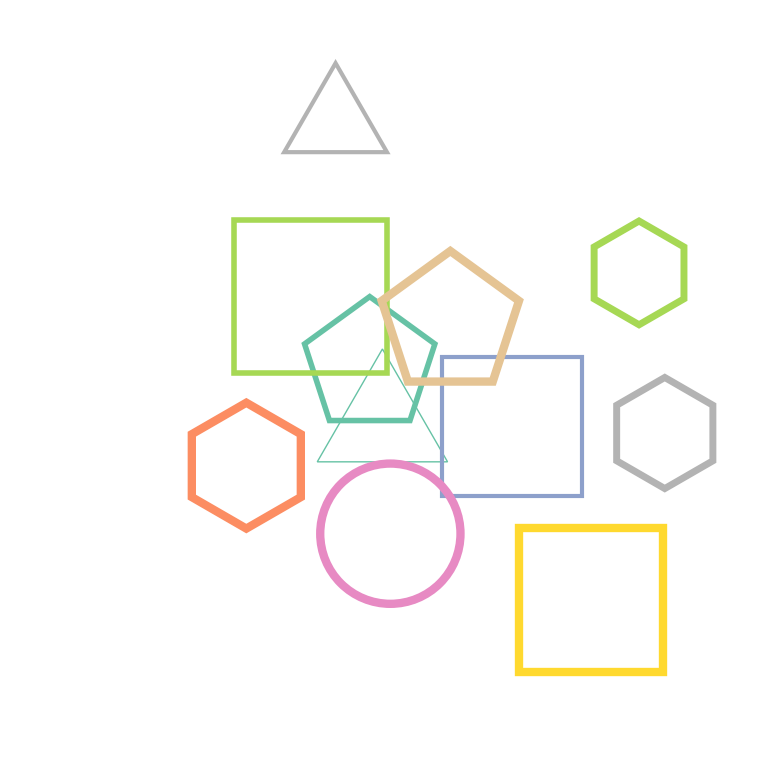[{"shape": "triangle", "thickness": 0.5, "radius": 0.49, "center": [0.497, 0.449]}, {"shape": "pentagon", "thickness": 2, "radius": 0.44, "center": [0.48, 0.526]}, {"shape": "hexagon", "thickness": 3, "radius": 0.41, "center": [0.32, 0.395]}, {"shape": "square", "thickness": 1.5, "radius": 0.45, "center": [0.665, 0.446]}, {"shape": "circle", "thickness": 3, "radius": 0.46, "center": [0.507, 0.307]}, {"shape": "square", "thickness": 2, "radius": 0.5, "center": [0.404, 0.615]}, {"shape": "hexagon", "thickness": 2.5, "radius": 0.34, "center": [0.83, 0.646]}, {"shape": "square", "thickness": 3, "radius": 0.47, "center": [0.768, 0.221]}, {"shape": "pentagon", "thickness": 3, "radius": 0.47, "center": [0.585, 0.58]}, {"shape": "hexagon", "thickness": 2.5, "radius": 0.36, "center": [0.863, 0.438]}, {"shape": "triangle", "thickness": 1.5, "radius": 0.39, "center": [0.436, 0.841]}]